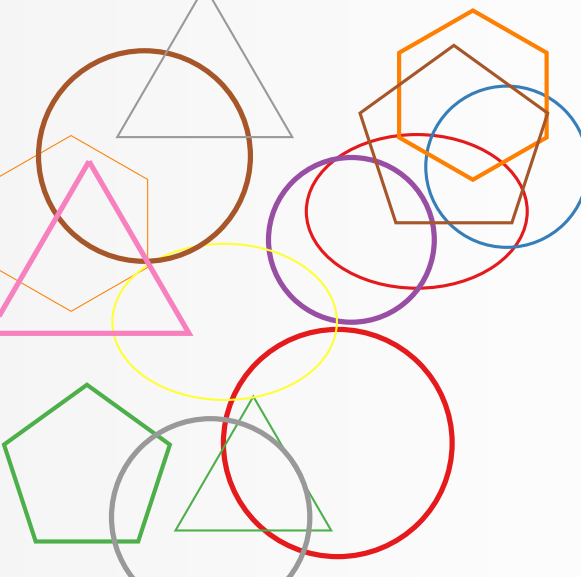[{"shape": "circle", "thickness": 2.5, "radius": 0.98, "center": [0.581, 0.232]}, {"shape": "oval", "thickness": 1.5, "radius": 0.95, "center": [0.717, 0.633]}, {"shape": "circle", "thickness": 1.5, "radius": 0.7, "center": [0.872, 0.71]}, {"shape": "triangle", "thickness": 1, "radius": 0.77, "center": [0.436, 0.158]}, {"shape": "pentagon", "thickness": 2, "radius": 0.75, "center": [0.15, 0.183]}, {"shape": "circle", "thickness": 2.5, "radius": 0.71, "center": [0.605, 0.584]}, {"shape": "hexagon", "thickness": 0.5, "radius": 0.76, "center": [0.122, 0.612]}, {"shape": "hexagon", "thickness": 2, "radius": 0.73, "center": [0.814, 0.834]}, {"shape": "oval", "thickness": 1, "radius": 0.97, "center": [0.386, 0.442]}, {"shape": "circle", "thickness": 2.5, "radius": 0.91, "center": [0.249, 0.729]}, {"shape": "pentagon", "thickness": 1.5, "radius": 0.85, "center": [0.781, 0.751]}, {"shape": "triangle", "thickness": 2.5, "radius": 0.99, "center": [0.153, 0.521]}, {"shape": "triangle", "thickness": 1, "radius": 0.87, "center": [0.352, 0.849]}, {"shape": "circle", "thickness": 2.5, "radius": 0.85, "center": [0.362, 0.104]}]